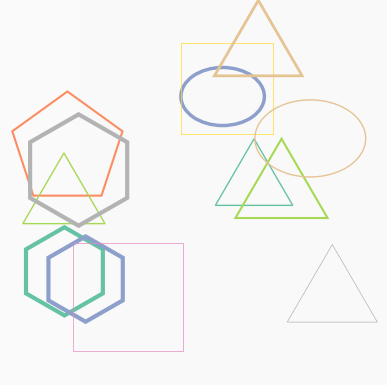[{"shape": "hexagon", "thickness": 3, "radius": 0.57, "center": [0.166, 0.295]}, {"shape": "triangle", "thickness": 1, "radius": 0.58, "center": [0.656, 0.524]}, {"shape": "pentagon", "thickness": 1.5, "radius": 0.75, "center": [0.174, 0.613]}, {"shape": "hexagon", "thickness": 3, "radius": 0.55, "center": [0.221, 0.275]}, {"shape": "oval", "thickness": 2.5, "radius": 0.54, "center": [0.575, 0.749]}, {"shape": "square", "thickness": 0.5, "radius": 0.71, "center": [0.331, 0.228]}, {"shape": "triangle", "thickness": 1.5, "radius": 0.69, "center": [0.726, 0.502]}, {"shape": "triangle", "thickness": 1, "radius": 0.61, "center": [0.165, 0.48]}, {"shape": "square", "thickness": 0.5, "radius": 0.6, "center": [0.586, 0.77]}, {"shape": "triangle", "thickness": 2, "radius": 0.65, "center": [0.667, 0.868]}, {"shape": "oval", "thickness": 1, "radius": 0.72, "center": [0.801, 0.64]}, {"shape": "hexagon", "thickness": 3, "radius": 0.72, "center": [0.203, 0.558]}, {"shape": "triangle", "thickness": 0.5, "radius": 0.67, "center": [0.858, 0.231]}]